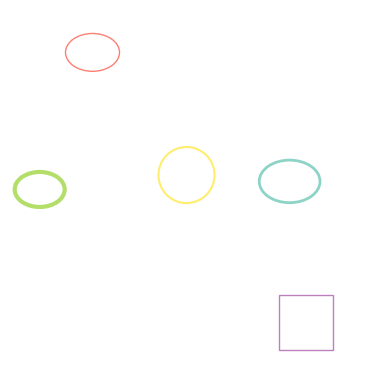[{"shape": "oval", "thickness": 2, "radius": 0.39, "center": [0.752, 0.529]}, {"shape": "oval", "thickness": 1, "radius": 0.35, "center": [0.24, 0.864]}, {"shape": "oval", "thickness": 3, "radius": 0.32, "center": [0.103, 0.508]}, {"shape": "square", "thickness": 1, "radius": 0.36, "center": [0.795, 0.162]}, {"shape": "circle", "thickness": 1.5, "radius": 0.36, "center": [0.484, 0.545]}]